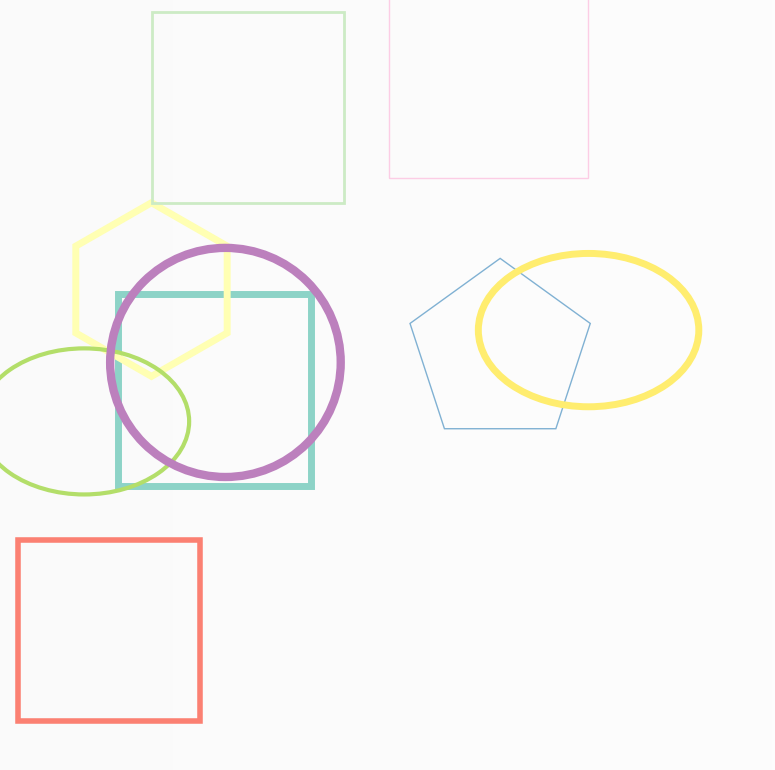[{"shape": "square", "thickness": 2.5, "radius": 0.62, "center": [0.277, 0.494]}, {"shape": "hexagon", "thickness": 2.5, "radius": 0.56, "center": [0.195, 0.624]}, {"shape": "square", "thickness": 2, "radius": 0.59, "center": [0.141, 0.181]}, {"shape": "pentagon", "thickness": 0.5, "radius": 0.61, "center": [0.645, 0.542]}, {"shape": "oval", "thickness": 1.5, "radius": 0.68, "center": [0.109, 0.453]}, {"shape": "square", "thickness": 0.5, "radius": 0.64, "center": [0.63, 0.897]}, {"shape": "circle", "thickness": 3, "radius": 0.74, "center": [0.291, 0.529]}, {"shape": "square", "thickness": 1, "radius": 0.62, "center": [0.32, 0.86]}, {"shape": "oval", "thickness": 2.5, "radius": 0.71, "center": [0.759, 0.571]}]